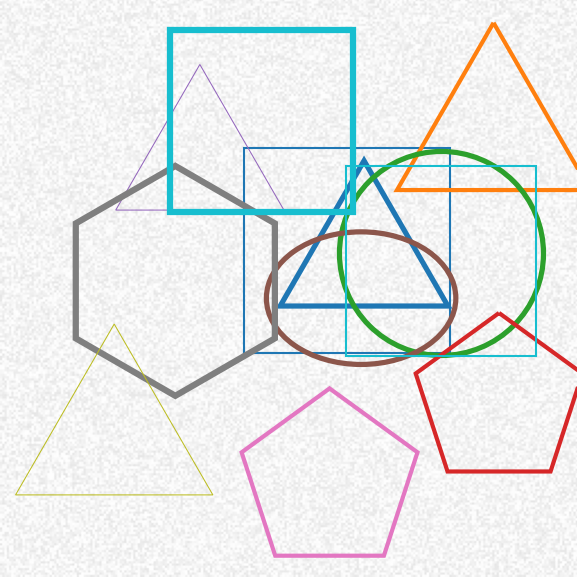[{"shape": "square", "thickness": 1, "radius": 0.89, "center": [0.601, 0.566]}, {"shape": "triangle", "thickness": 2.5, "radius": 0.84, "center": [0.63, 0.553]}, {"shape": "triangle", "thickness": 2, "radius": 0.97, "center": [0.855, 0.767]}, {"shape": "circle", "thickness": 2.5, "radius": 0.88, "center": [0.764, 0.56]}, {"shape": "pentagon", "thickness": 2, "radius": 0.76, "center": [0.864, 0.305]}, {"shape": "triangle", "thickness": 0.5, "radius": 0.84, "center": [0.346, 0.719]}, {"shape": "oval", "thickness": 2.5, "radius": 0.82, "center": [0.625, 0.483]}, {"shape": "pentagon", "thickness": 2, "radius": 0.8, "center": [0.571, 0.166]}, {"shape": "hexagon", "thickness": 3, "radius": 1.0, "center": [0.304, 0.513]}, {"shape": "triangle", "thickness": 0.5, "radius": 0.99, "center": [0.198, 0.241]}, {"shape": "square", "thickness": 1, "radius": 0.82, "center": [0.764, 0.547]}, {"shape": "square", "thickness": 3, "radius": 0.79, "center": [0.452, 0.79]}]